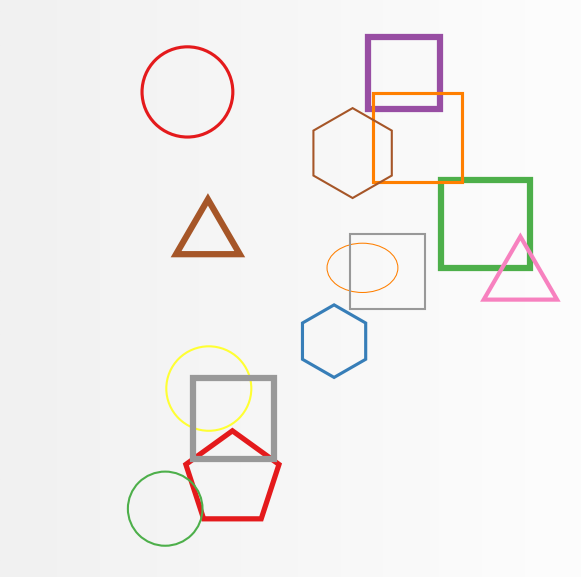[{"shape": "circle", "thickness": 1.5, "radius": 0.39, "center": [0.322, 0.84]}, {"shape": "pentagon", "thickness": 2.5, "radius": 0.42, "center": [0.4, 0.169]}, {"shape": "hexagon", "thickness": 1.5, "radius": 0.31, "center": [0.575, 0.408]}, {"shape": "circle", "thickness": 1, "radius": 0.32, "center": [0.284, 0.118]}, {"shape": "square", "thickness": 3, "radius": 0.38, "center": [0.835, 0.611]}, {"shape": "square", "thickness": 3, "radius": 0.31, "center": [0.695, 0.873]}, {"shape": "square", "thickness": 1.5, "radius": 0.39, "center": [0.718, 0.76]}, {"shape": "oval", "thickness": 0.5, "radius": 0.3, "center": [0.624, 0.535]}, {"shape": "circle", "thickness": 1, "radius": 0.37, "center": [0.359, 0.326]}, {"shape": "triangle", "thickness": 3, "radius": 0.32, "center": [0.358, 0.591]}, {"shape": "hexagon", "thickness": 1, "radius": 0.39, "center": [0.607, 0.734]}, {"shape": "triangle", "thickness": 2, "radius": 0.36, "center": [0.895, 0.517]}, {"shape": "square", "thickness": 1, "radius": 0.32, "center": [0.666, 0.529]}, {"shape": "square", "thickness": 3, "radius": 0.35, "center": [0.401, 0.274]}]